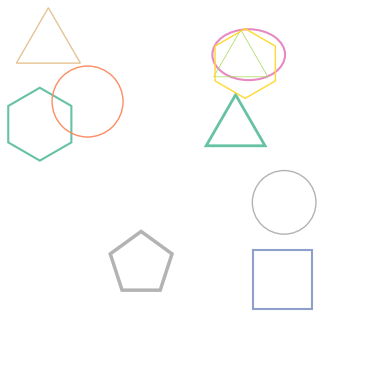[{"shape": "triangle", "thickness": 2, "radius": 0.44, "center": [0.612, 0.666]}, {"shape": "hexagon", "thickness": 1.5, "radius": 0.47, "center": [0.103, 0.677]}, {"shape": "circle", "thickness": 1, "radius": 0.46, "center": [0.227, 0.736]}, {"shape": "square", "thickness": 1.5, "radius": 0.38, "center": [0.735, 0.274]}, {"shape": "oval", "thickness": 1.5, "radius": 0.47, "center": [0.646, 0.858]}, {"shape": "triangle", "thickness": 0.5, "radius": 0.41, "center": [0.625, 0.841]}, {"shape": "hexagon", "thickness": 1, "radius": 0.45, "center": [0.637, 0.835]}, {"shape": "triangle", "thickness": 1, "radius": 0.48, "center": [0.126, 0.884]}, {"shape": "pentagon", "thickness": 2.5, "radius": 0.42, "center": [0.367, 0.315]}, {"shape": "circle", "thickness": 1, "radius": 0.41, "center": [0.738, 0.474]}]